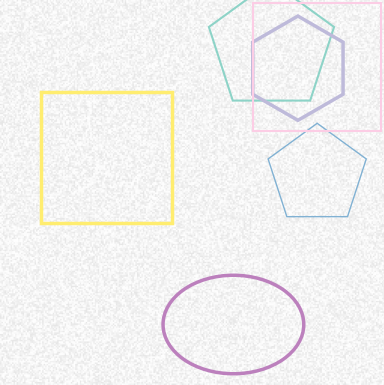[{"shape": "pentagon", "thickness": 1.5, "radius": 0.85, "center": [0.705, 0.877]}, {"shape": "hexagon", "thickness": 2.5, "radius": 0.68, "center": [0.774, 0.823]}, {"shape": "pentagon", "thickness": 1, "radius": 0.67, "center": [0.824, 0.546]}, {"shape": "square", "thickness": 1.5, "radius": 0.83, "center": [0.823, 0.825]}, {"shape": "oval", "thickness": 2.5, "radius": 0.91, "center": [0.606, 0.157]}, {"shape": "square", "thickness": 2.5, "radius": 0.85, "center": [0.276, 0.591]}]